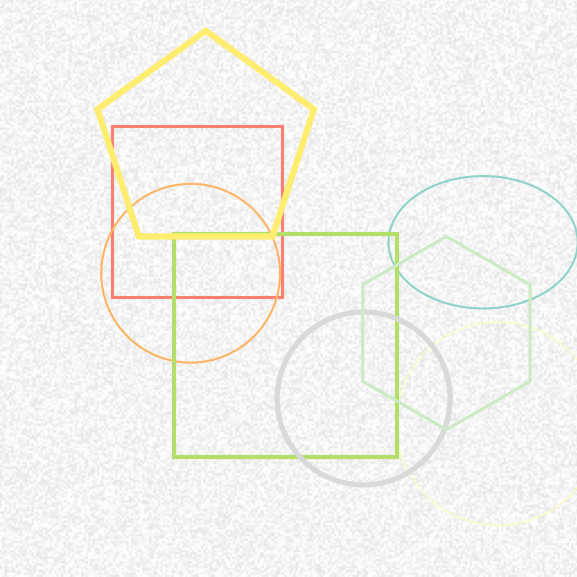[{"shape": "oval", "thickness": 1, "radius": 0.82, "center": [0.837, 0.58]}, {"shape": "circle", "thickness": 0.5, "radius": 0.88, "center": [0.863, 0.266]}, {"shape": "square", "thickness": 1.5, "radius": 0.74, "center": [0.341, 0.633]}, {"shape": "circle", "thickness": 1, "radius": 0.77, "center": [0.33, 0.526]}, {"shape": "square", "thickness": 2, "radius": 0.97, "center": [0.495, 0.401]}, {"shape": "circle", "thickness": 2.5, "radius": 0.75, "center": [0.63, 0.309]}, {"shape": "hexagon", "thickness": 1.5, "radius": 0.84, "center": [0.773, 0.423]}, {"shape": "pentagon", "thickness": 3, "radius": 0.98, "center": [0.356, 0.749]}]